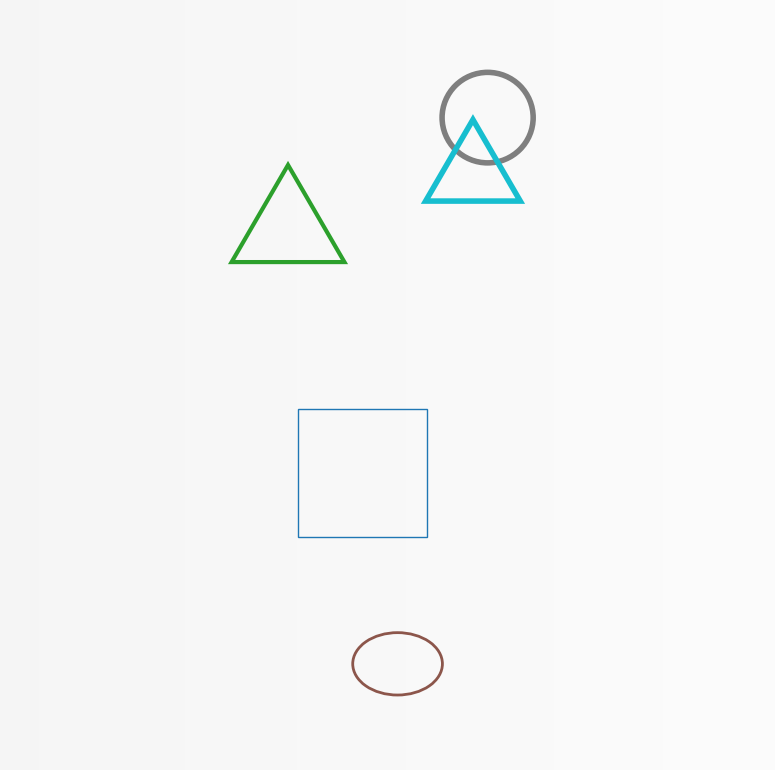[{"shape": "square", "thickness": 0.5, "radius": 0.41, "center": [0.468, 0.386]}, {"shape": "triangle", "thickness": 1.5, "radius": 0.42, "center": [0.372, 0.702]}, {"shape": "oval", "thickness": 1, "radius": 0.29, "center": [0.513, 0.138]}, {"shape": "circle", "thickness": 2, "radius": 0.29, "center": [0.629, 0.847]}, {"shape": "triangle", "thickness": 2, "radius": 0.35, "center": [0.61, 0.774]}]